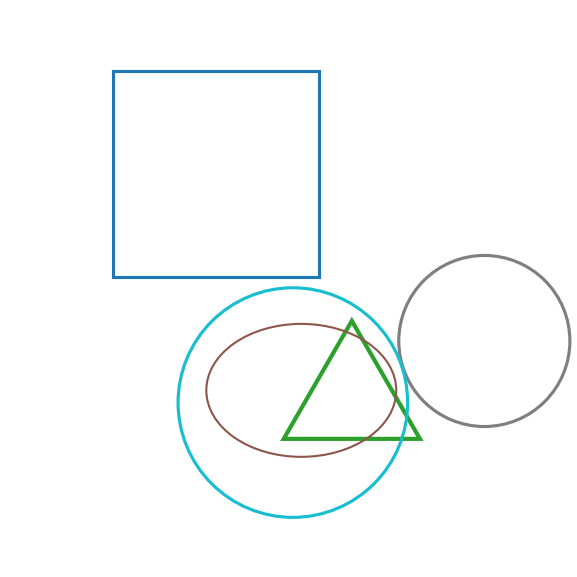[{"shape": "square", "thickness": 1.5, "radius": 0.89, "center": [0.375, 0.698]}, {"shape": "triangle", "thickness": 2, "radius": 0.68, "center": [0.609, 0.307]}, {"shape": "oval", "thickness": 1, "radius": 0.82, "center": [0.522, 0.323]}, {"shape": "circle", "thickness": 1.5, "radius": 0.74, "center": [0.839, 0.409]}, {"shape": "circle", "thickness": 1.5, "radius": 0.99, "center": [0.507, 0.302]}]